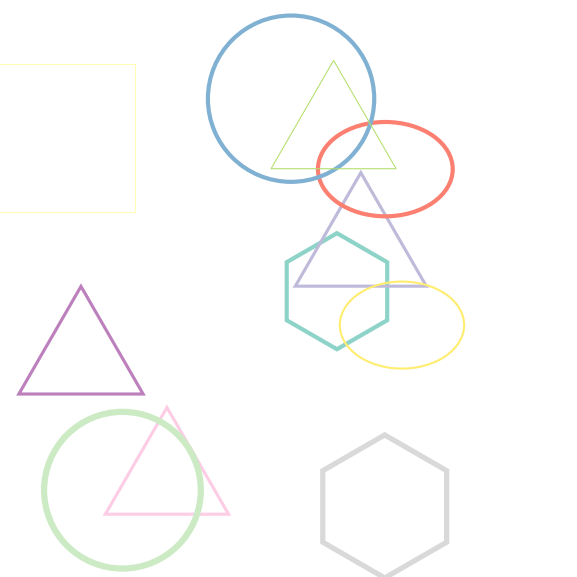[{"shape": "hexagon", "thickness": 2, "radius": 0.5, "center": [0.583, 0.495]}, {"shape": "square", "thickness": 0.5, "radius": 0.64, "center": [0.105, 0.761]}, {"shape": "triangle", "thickness": 1.5, "radius": 0.65, "center": [0.625, 0.569]}, {"shape": "oval", "thickness": 2, "radius": 0.58, "center": [0.667, 0.706]}, {"shape": "circle", "thickness": 2, "radius": 0.72, "center": [0.504, 0.828]}, {"shape": "triangle", "thickness": 0.5, "radius": 0.63, "center": [0.578, 0.769]}, {"shape": "triangle", "thickness": 1.5, "radius": 0.62, "center": [0.289, 0.17]}, {"shape": "hexagon", "thickness": 2.5, "radius": 0.62, "center": [0.666, 0.122]}, {"shape": "triangle", "thickness": 1.5, "radius": 0.62, "center": [0.14, 0.379]}, {"shape": "circle", "thickness": 3, "radius": 0.68, "center": [0.212, 0.15]}, {"shape": "oval", "thickness": 1, "radius": 0.54, "center": [0.696, 0.436]}]